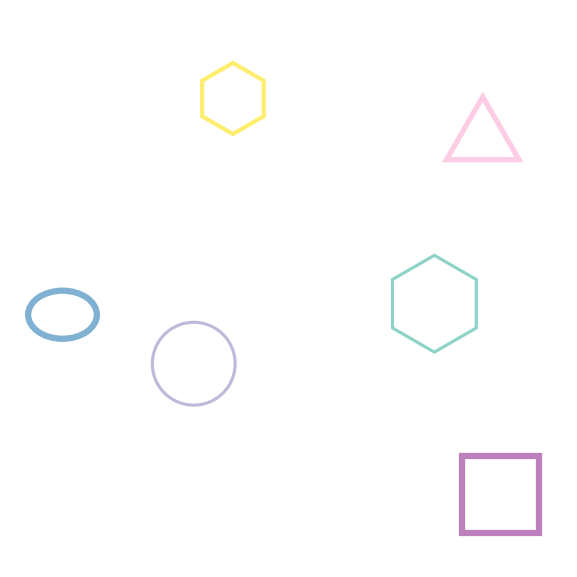[{"shape": "hexagon", "thickness": 1.5, "radius": 0.42, "center": [0.752, 0.473]}, {"shape": "circle", "thickness": 1.5, "radius": 0.36, "center": [0.335, 0.369]}, {"shape": "oval", "thickness": 3, "radius": 0.3, "center": [0.108, 0.454]}, {"shape": "triangle", "thickness": 2.5, "radius": 0.36, "center": [0.836, 0.759]}, {"shape": "square", "thickness": 3, "radius": 0.33, "center": [0.867, 0.143]}, {"shape": "hexagon", "thickness": 2, "radius": 0.31, "center": [0.403, 0.829]}]